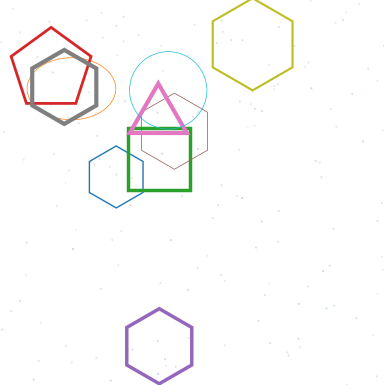[{"shape": "hexagon", "thickness": 1, "radius": 0.4, "center": [0.302, 0.54]}, {"shape": "oval", "thickness": 0.5, "radius": 0.58, "center": [0.186, 0.769]}, {"shape": "square", "thickness": 2.5, "radius": 0.4, "center": [0.413, 0.587]}, {"shape": "pentagon", "thickness": 2, "radius": 0.55, "center": [0.133, 0.82]}, {"shape": "hexagon", "thickness": 2.5, "radius": 0.49, "center": [0.414, 0.101]}, {"shape": "hexagon", "thickness": 0.5, "radius": 0.49, "center": [0.453, 0.659]}, {"shape": "triangle", "thickness": 3, "radius": 0.43, "center": [0.411, 0.697]}, {"shape": "hexagon", "thickness": 3, "radius": 0.48, "center": [0.167, 0.774]}, {"shape": "hexagon", "thickness": 1.5, "radius": 0.6, "center": [0.656, 0.885]}, {"shape": "circle", "thickness": 0.5, "radius": 0.5, "center": [0.437, 0.765]}]